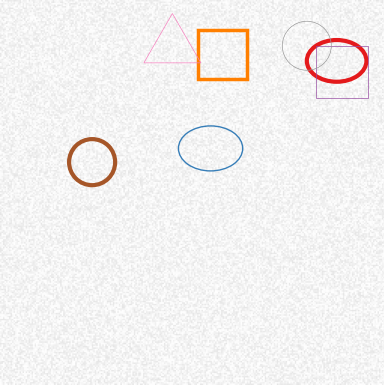[{"shape": "oval", "thickness": 3, "radius": 0.39, "center": [0.874, 0.842]}, {"shape": "oval", "thickness": 1, "radius": 0.42, "center": [0.547, 0.615]}, {"shape": "square", "thickness": 0.5, "radius": 0.34, "center": [0.887, 0.813]}, {"shape": "square", "thickness": 2.5, "radius": 0.32, "center": [0.578, 0.858]}, {"shape": "circle", "thickness": 3, "radius": 0.3, "center": [0.239, 0.579]}, {"shape": "triangle", "thickness": 0.5, "radius": 0.43, "center": [0.448, 0.879]}, {"shape": "circle", "thickness": 0.5, "radius": 0.32, "center": [0.797, 0.881]}]